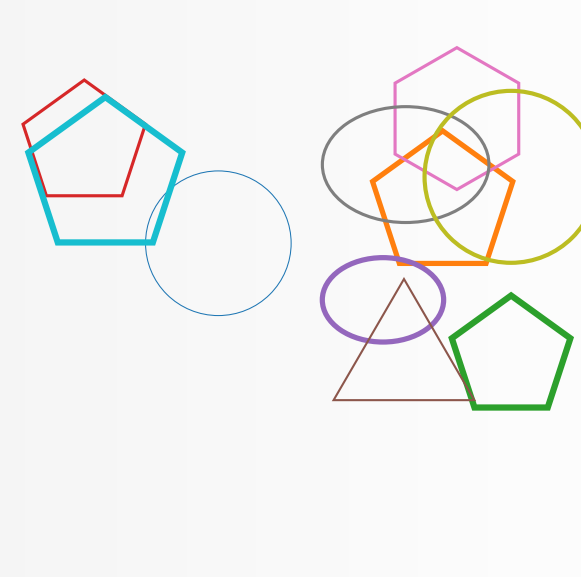[{"shape": "circle", "thickness": 0.5, "radius": 0.63, "center": [0.376, 0.578]}, {"shape": "pentagon", "thickness": 2.5, "radius": 0.63, "center": [0.762, 0.646]}, {"shape": "pentagon", "thickness": 3, "radius": 0.54, "center": [0.879, 0.38]}, {"shape": "pentagon", "thickness": 1.5, "radius": 0.55, "center": [0.145, 0.75]}, {"shape": "oval", "thickness": 2.5, "radius": 0.52, "center": [0.659, 0.48]}, {"shape": "triangle", "thickness": 1, "radius": 0.7, "center": [0.695, 0.376]}, {"shape": "hexagon", "thickness": 1.5, "radius": 0.61, "center": [0.786, 0.794]}, {"shape": "oval", "thickness": 1.5, "radius": 0.72, "center": [0.698, 0.714]}, {"shape": "circle", "thickness": 2, "radius": 0.74, "center": [0.879, 0.693]}, {"shape": "pentagon", "thickness": 3, "radius": 0.7, "center": [0.181, 0.692]}]